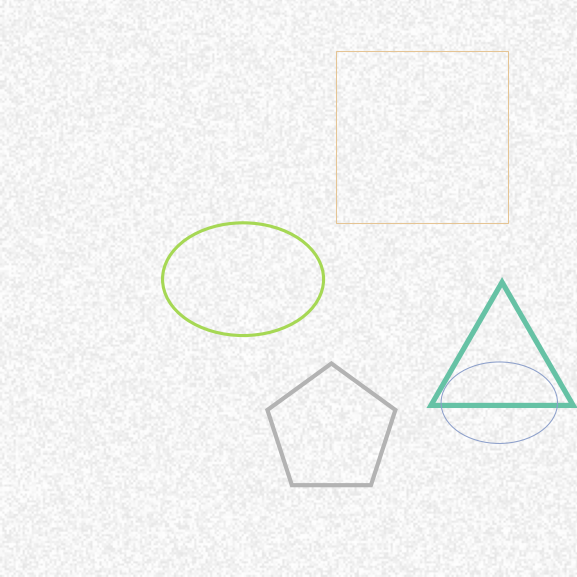[{"shape": "triangle", "thickness": 2.5, "radius": 0.71, "center": [0.869, 0.368]}, {"shape": "oval", "thickness": 0.5, "radius": 0.5, "center": [0.865, 0.302]}, {"shape": "oval", "thickness": 1.5, "radius": 0.7, "center": [0.421, 0.516]}, {"shape": "square", "thickness": 0.5, "radius": 0.75, "center": [0.731, 0.762]}, {"shape": "pentagon", "thickness": 2, "radius": 0.58, "center": [0.574, 0.253]}]